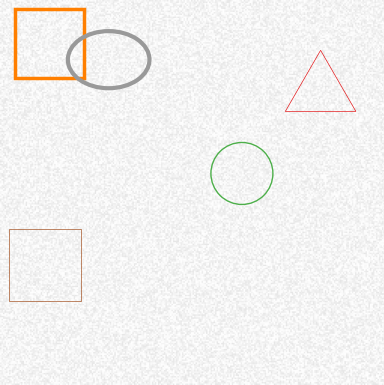[{"shape": "triangle", "thickness": 0.5, "radius": 0.53, "center": [0.833, 0.764]}, {"shape": "circle", "thickness": 1, "radius": 0.4, "center": [0.628, 0.549]}, {"shape": "square", "thickness": 2.5, "radius": 0.44, "center": [0.129, 0.887]}, {"shape": "square", "thickness": 0.5, "radius": 0.47, "center": [0.118, 0.312]}, {"shape": "oval", "thickness": 3, "radius": 0.53, "center": [0.282, 0.845]}]